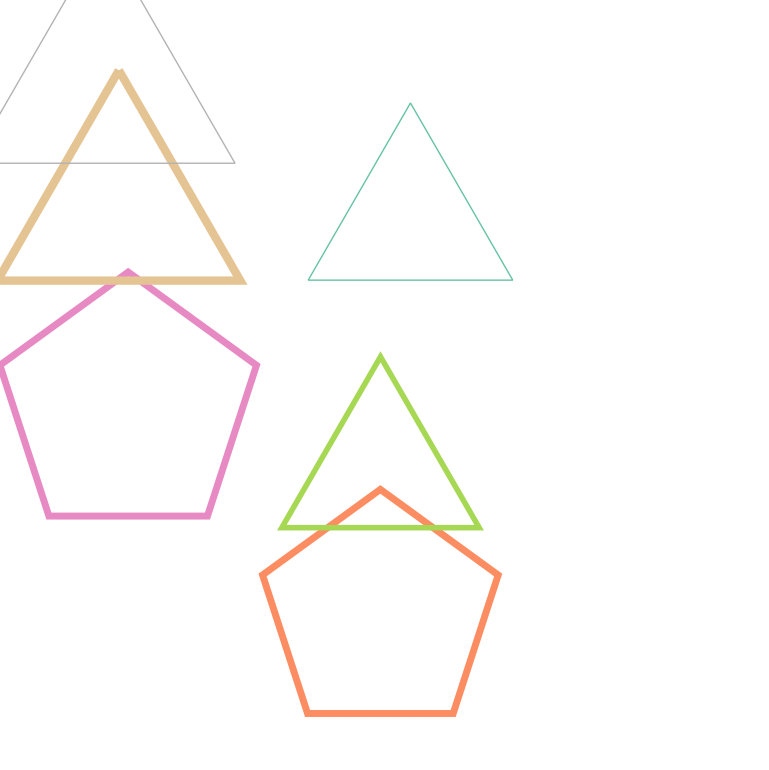[{"shape": "triangle", "thickness": 0.5, "radius": 0.77, "center": [0.533, 0.713]}, {"shape": "pentagon", "thickness": 2.5, "radius": 0.8, "center": [0.494, 0.204]}, {"shape": "pentagon", "thickness": 2.5, "radius": 0.88, "center": [0.166, 0.471]}, {"shape": "triangle", "thickness": 2, "radius": 0.74, "center": [0.494, 0.389]}, {"shape": "triangle", "thickness": 3, "radius": 0.91, "center": [0.154, 0.727]}, {"shape": "triangle", "thickness": 0.5, "radius": 0.99, "center": [0.134, 0.887]}]